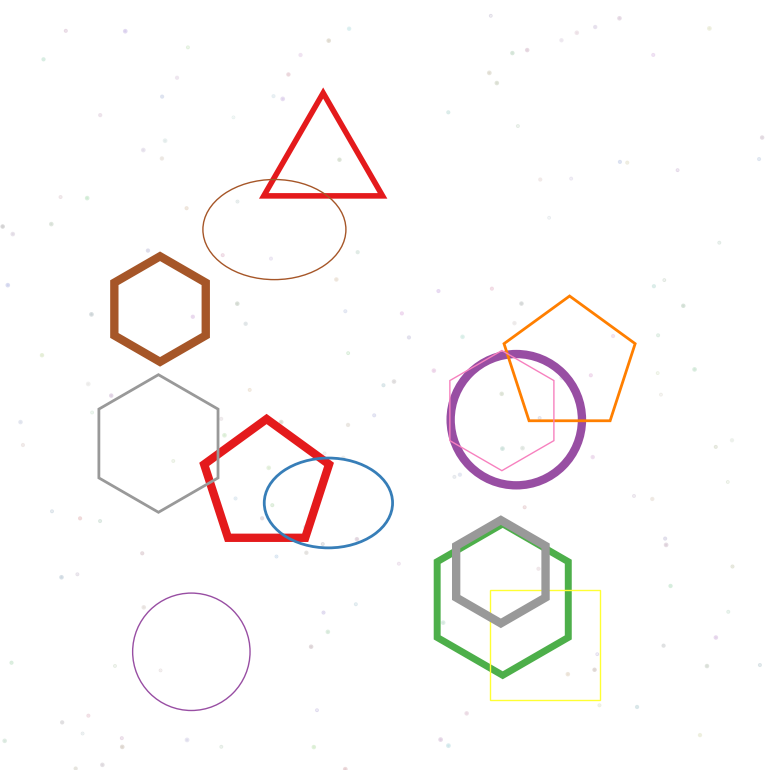[{"shape": "triangle", "thickness": 2, "radius": 0.45, "center": [0.42, 0.79]}, {"shape": "pentagon", "thickness": 3, "radius": 0.43, "center": [0.346, 0.371]}, {"shape": "oval", "thickness": 1, "radius": 0.42, "center": [0.427, 0.347]}, {"shape": "hexagon", "thickness": 2.5, "radius": 0.49, "center": [0.653, 0.221]}, {"shape": "circle", "thickness": 0.5, "radius": 0.38, "center": [0.248, 0.154]}, {"shape": "circle", "thickness": 3, "radius": 0.43, "center": [0.671, 0.455]}, {"shape": "pentagon", "thickness": 1, "radius": 0.45, "center": [0.74, 0.526]}, {"shape": "square", "thickness": 0.5, "radius": 0.36, "center": [0.707, 0.162]}, {"shape": "hexagon", "thickness": 3, "radius": 0.34, "center": [0.208, 0.599]}, {"shape": "oval", "thickness": 0.5, "radius": 0.46, "center": [0.356, 0.702]}, {"shape": "hexagon", "thickness": 0.5, "radius": 0.39, "center": [0.652, 0.467]}, {"shape": "hexagon", "thickness": 1, "radius": 0.45, "center": [0.206, 0.424]}, {"shape": "hexagon", "thickness": 3, "radius": 0.34, "center": [0.65, 0.257]}]